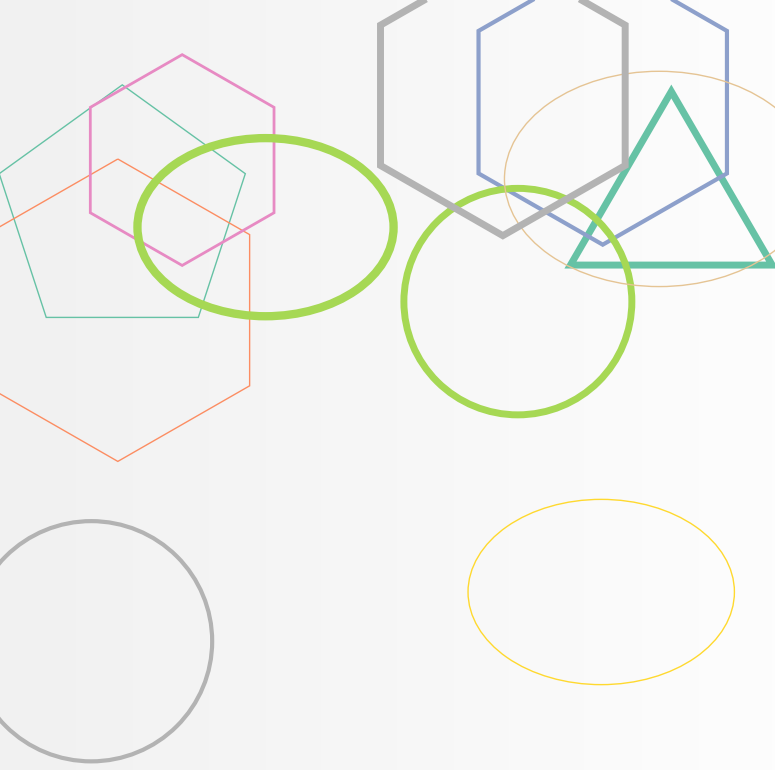[{"shape": "triangle", "thickness": 2.5, "radius": 0.75, "center": [0.866, 0.731]}, {"shape": "pentagon", "thickness": 0.5, "radius": 0.83, "center": [0.158, 0.723]}, {"shape": "hexagon", "thickness": 0.5, "radius": 0.98, "center": [0.152, 0.597]}, {"shape": "hexagon", "thickness": 1.5, "radius": 0.93, "center": [0.778, 0.867]}, {"shape": "hexagon", "thickness": 1, "radius": 0.68, "center": [0.235, 0.792]}, {"shape": "circle", "thickness": 2.5, "radius": 0.74, "center": [0.668, 0.608]}, {"shape": "oval", "thickness": 3, "radius": 0.83, "center": [0.343, 0.705]}, {"shape": "oval", "thickness": 0.5, "radius": 0.86, "center": [0.776, 0.231]}, {"shape": "oval", "thickness": 0.5, "radius": 1.0, "center": [0.851, 0.768]}, {"shape": "hexagon", "thickness": 2.5, "radius": 0.91, "center": [0.649, 0.876]}, {"shape": "circle", "thickness": 1.5, "radius": 0.78, "center": [0.118, 0.167]}]